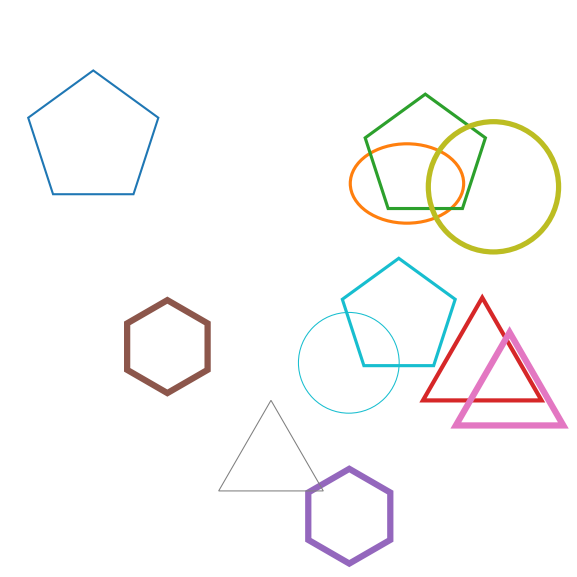[{"shape": "pentagon", "thickness": 1, "radius": 0.59, "center": [0.162, 0.759]}, {"shape": "oval", "thickness": 1.5, "radius": 0.49, "center": [0.705, 0.681]}, {"shape": "pentagon", "thickness": 1.5, "radius": 0.55, "center": [0.736, 0.727]}, {"shape": "triangle", "thickness": 2, "radius": 0.59, "center": [0.835, 0.365]}, {"shape": "hexagon", "thickness": 3, "radius": 0.41, "center": [0.605, 0.105]}, {"shape": "hexagon", "thickness": 3, "radius": 0.4, "center": [0.29, 0.399]}, {"shape": "triangle", "thickness": 3, "radius": 0.54, "center": [0.882, 0.316]}, {"shape": "triangle", "thickness": 0.5, "radius": 0.52, "center": [0.469, 0.201]}, {"shape": "circle", "thickness": 2.5, "radius": 0.56, "center": [0.854, 0.676]}, {"shape": "pentagon", "thickness": 1.5, "radius": 0.51, "center": [0.691, 0.449]}, {"shape": "circle", "thickness": 0.5, "radius": 0.44, "center": [0.604, 0.371]}]